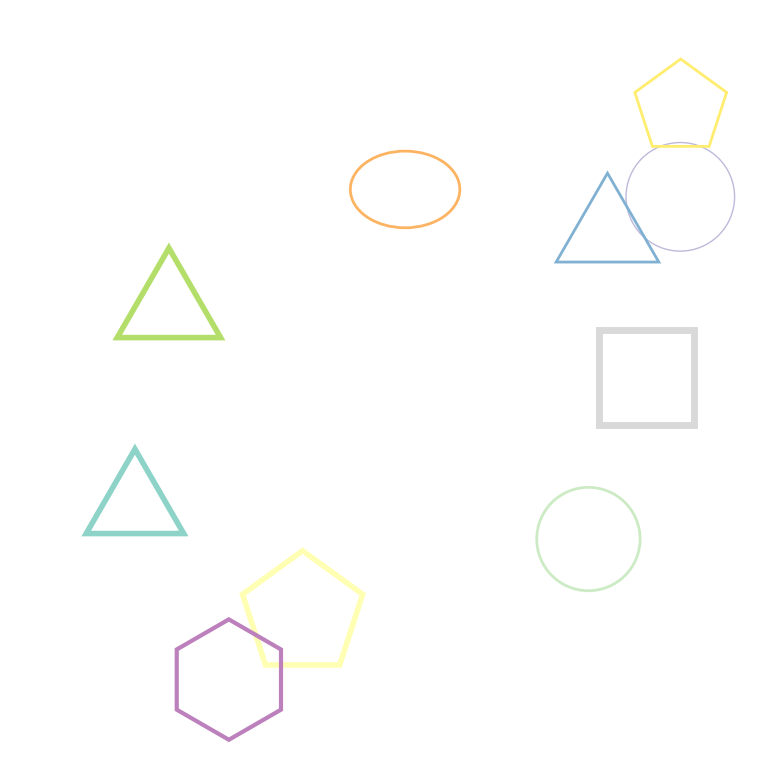[{"shape": "triangle", "thickness": 2, "radius": 0.37, "center": [0.175, 0.344]}, {"shape": "pentagon", "thickness": 2, "radius": 0.41, "center": [0.393, 0.203]}, {"shape": "circle", "thickness": 0.5, "radius": 0.35, "center": [0.884, 0.744]}, {"shape": "triangle", "thickness": 1, "radius": 0.38, "center": [0.789, 0.698]}, {"shape": "oval", "thickness": 1, "radius": 0.36, "center": [0.526, 0.754]}, {"shape": "triangle", "thickness": 2, "radius": 0.39, "center": [0.219, 0.6]}, {"shape": "square", "thickness": 2.5, "radius": 0.31, "center": [0.839, 0.51]}, {"shape": "hexagon", "thickness": 1.5, "radius": 0.39, "center": [0.297, 0.117]}, {"shape": "circle", "thickness": 1, "radius": 0.34, "center": [0.764, 0.3]}, {"shape": "pentagon", "thickness": 1, "radius": 0.31, "center": [0.884, 0.861]}]